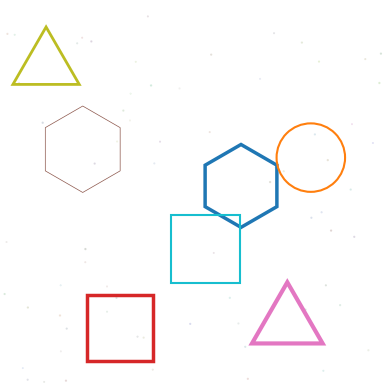[{"shape": "hexagon", "thickness": 2.5, "radius": 0.54, "center": [0.626, 0.517]}, {"shape": "circle", "thickness": 1.5, "radius": 0.44, "center": [0.807, 0.591]}, {"shape": "square", "thickness": 2.5, "radius": 0.42, "center": [0.312, 0.148]}, {"shape": "hexagon", "thickness": 0.5, "radius": 0.56, "center": [0.215, 0.612]}, {"shape": "triangle", "thickness": 3, "radius": 0.53, "center": [0.746, 0.161]}, {"shape": "triangle", "thickness": 2, "radius": 0.5, "center": [0.12, 0.83]}, {"shape": "square", "thickness": 1.5, "radius": 0.44, "center": [0.534, 0.352]}]